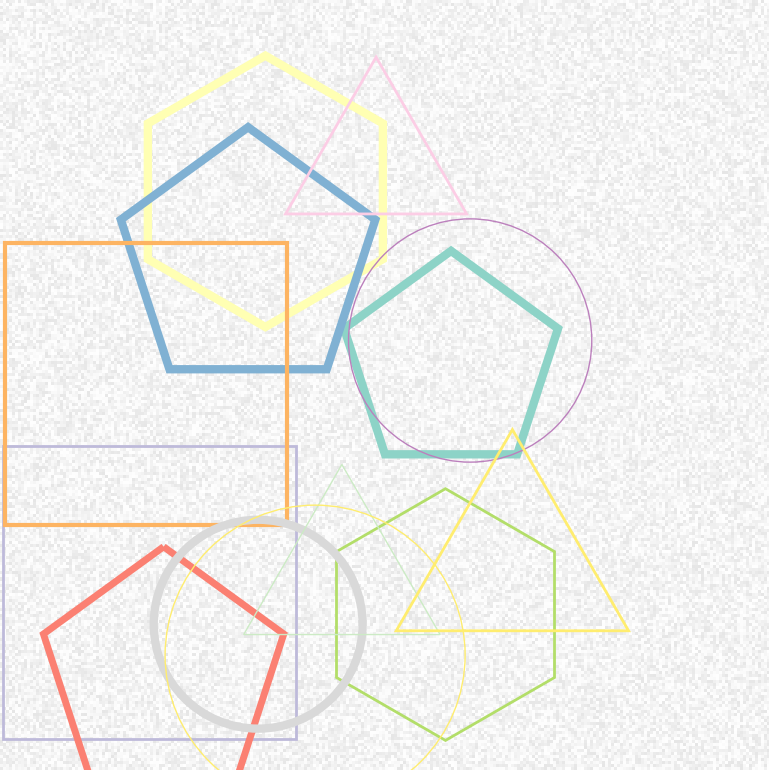[{"shape": "pentagon", "thickness": 3, "radius": 0.73, "center": [0.586, 0.528]}, {"shape": "hexagon", "thickness": 3, "radius": 0.88, "center": [0.345, 0.752]}, {"shape": "square", "thickness": 1, "radius": 0.95, "center": [0.194, 0.231]}, {"shape": "pentagon", "thickness": 2.5, "radius": 0.82, "center": [0.212, 0.126]}, {"shape": "pentagon", "thickness": 3, "radius": 0.87, "center": [0.322, 0.661]}, {"shape": "square", "thickness": 1.5, "radius": 0.92, "center": [0.19, 0.501]}, {"shape": "hexagon", "thickness": 1, "radius": 0.82, "center": [0.579, 0.202]}, {"shape": "triangle", "thickness": 1, "radius": 0.68, "center": [0.488, 0.79]}, {"shape": "circle", "thickness": 3, "radius": 0.68, "center": [0.335, 0.189]}, {"shape": "circle", "thickness": 0.5, "radius": 0.79, "center": [0.611, 0.558]}, {"shape": "triangle", "thickness": 0.5, "radius": 0.74, "center": [0.444, 0.25]}, {"shape": "circle", "thickness": 0.5, "radius": 0.97, "center": [0.409, 0.149]}, {"shape": "triangle", "thickness": 1, "radius": 0.87, "center": [0.665, 0.268]}]